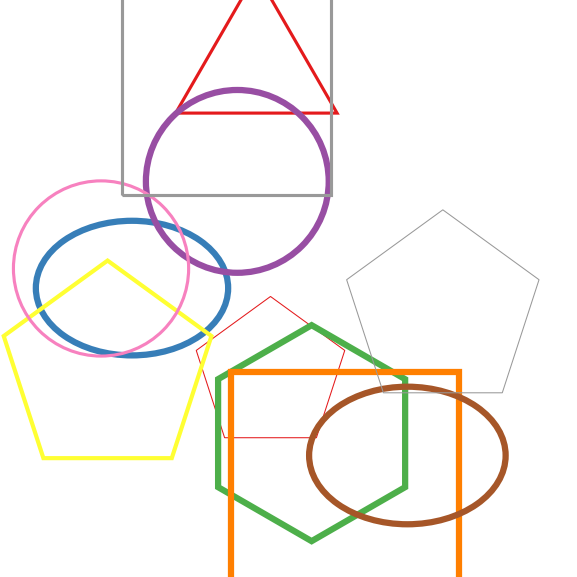[{"shape": "triangle", "thickness": 1.5, "radius": 0.81, "center": [0.444, 0.884]}, {"shape": "pentagon", "thickness": 0.5, "radius": 0.68, "center": [0.468, 0.351]}, {"shape": "oval", "thickness": 3, "radius": 0.83, "center": [0.229, 0.5]}, {"shape": "hexagon", "thickness": 3, "radius": 0.93, "center": [0.54, 0.249]}, {"shape": "circle", "thickness": 3, "radius": 0.79, "center": [0.411, 0.685]}, {"shape": "square", "thickness": 3, "radius": 0.99, "center": [0.597, 0.158]}, {"shape": "pentagon", "thickness": 2, "radius": 0.95, "center": [0.186, 0.359]}, {"shape": "oval", "thickness": 3, "radius": 0.85, "center": [0.705, 0.21]}, {"shape": "circle", "thickness": 1.5, "radius": 0.76, "center": [0.175, 0.534]}, {"shape": "square", "thickness": 1.5, "radius": 0.9, "center": [0.392, 0.841]}, {"shape": "pentagon", "thickness": 0.5, "radius": 0.88, "center": [0.767, 0.461]}]